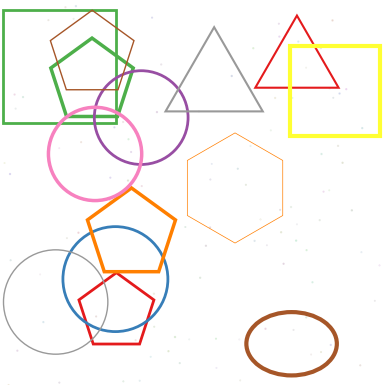[{"shape": "pentagon", "thickness": 2, "radius": 0.51, "center": [0.302, 0.189]}, {"shape": "triangle", "thickness": 1.5, "radius": 0.62, "center": [0.771, 0.835]}, {"shape": "circle", "thickness": 2, "radius": 0.68, "center": [0.3, 0.275]}, {"shape": "pentagon", "thickness": 2.5, "radius": 0.56, "center": [0.239, 0.788]}, {"shape": "square", "thickness": 2, "radius": 0.73, "center": [0.154, 0.828]}, {"shape": "circle", "thickness": 2, "radius": 0.61, "center": [0.367, 0.695]}, {"shape": "hexagon", "thickness": 0.5, "radius": 0.72, "center": [0.61, 0.512]}, {"shape": "pentagon", "thickness": 2.5, "radius": 0.6, "center": [0.342, 0.392]}, {"shape": "square", "thickness": 3, "radius": 0.58, "center": [0.871, 0.764]}, {"shape": "oval", "thickness": 3, "radius": 0.59, "center": [0.757, 0.107]}, {"shape": "pentagon", "thickness": 1, "radius": 0.57, "center": [0.239, 0.859]}, {"shape": "circle", "thickness": 2.5, "radius": 0.61, "center": [0.247, 0.6]}, {"shape": "triangle", "thickness": 1.5, "radius": 0.73, "center": [0.556, 0.784]}, {"shape": "circle", "thickness": 1, "radius": 0.68, "center": [0.145, 0.216]}]